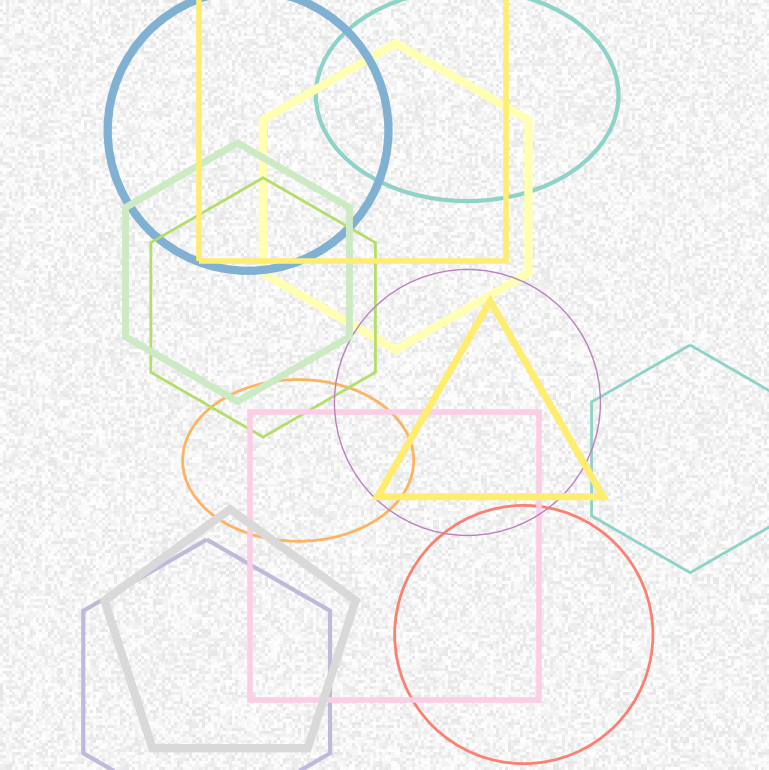[{"shape": "oval", "thickness": 1.5, "radius": 0.98, "center": [0.607, 0.876]}, {"shape": "hexagon", "thickness": 1, "radius": 0.74, "center": [0.896, 0.404]}, {"shape": "hexagon", "thickness": 3, "radius": 1.0, "center": [0.514, 0.745]}, {"shape": "hexagon", "thickness": 1.5, "radius": 0.93, "center": [0.268, 0.114]}, {"shape": "circle", "thickness": 1, "radius": 0.84, "center": [0.68, 0.176]}, {"shape": "circle", "thickness": 3, "radius": 0.91, "center": [0.322, 0.831]}, {"shape": "oval", "thickness": 1, "radius": 0.75, "center": [0.387, 0.402]}, {"shape": "hexagon", "thickness": 1, "radius": 0.84, "center": [0.342, 0.601]}, {"shape": "square", "thickness": 2, "radius": 0.94, "center": [0.512, 0.278]}, {"shape": "pentagon", "thickness": 3, "radius": 0.86, "center": [0.299, 0.167]}, {"shape": "circle", "thickness": 0.5, "radius": 0.86, "center": [0.607, 0.477]}, {"shape": "hexagon", "thickness": 2.5, "radius": 0.84, "center": [0.308, 0.647]}, {"shape": "triangle", "thickness": 2.5, "radius": 0.85, "center": [0.637, 0.439]}, {"shape": "square", "thickness": 2, "radius": 1.0, "center": [0.458, 0.86]}]